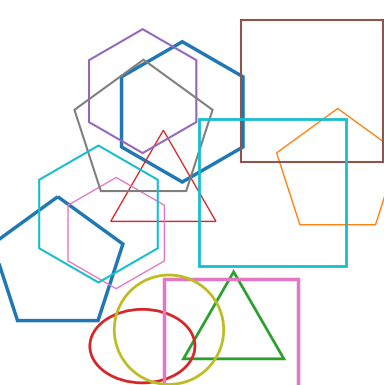[{"shape": "hexagon", "thickness": 2.5, "radius": 0.91, "center": [0.473, 0.709]}, {"shape": "pentagon", "thickness": 2.5, "radius": 0.89, "center": [0.15, 0.311]}, {"shape": "pentagon", "thickness": 1, "radius": 0.83, "center": [0.877, 0.551]}, {"shape": "triangle", "thickness": 2, "radius": 0.75, "center": [0.607, 0.143]}, {"shape": "oval", "thickness": 2, "radius": 0.68, "center": [0.37, 0.101]}, {"shape": "triangle", "thickness": 1, "radius": 0.79, "center": [0.424, 0.504]}, {"shape": "hexagon", "thickness": 1.5, "radius": 0.8, "center": [0.371, 0.763]}, {"shape": "square", "thickness": 1.5, "radius": 0.92, "center": [0.81, 0.763]}, {"shape": "square", "thickness": 2.5, "radius": 0.87, "center": [0.601, 0.103]}, {"shape": "hexagon", "thickness": 1, "radius": 0.72, "center": [0.302, 0.395]}, {"shape": "pentagon", "thickness": 1.5, "radius": 0.94, "center": [0.373, 0.656]}, {"shape": "circle", "thickness": 2, "radius": 0.71, "center": [0.439, 0.144]}, {"shape": "hexagon", "thickness": 1.5, "radius": 0.89, "center": [0.256, 0.444]}, {"shape": "square", "thickness": 2, "radius": 0.96, "center": [0.709, 0.499]}]